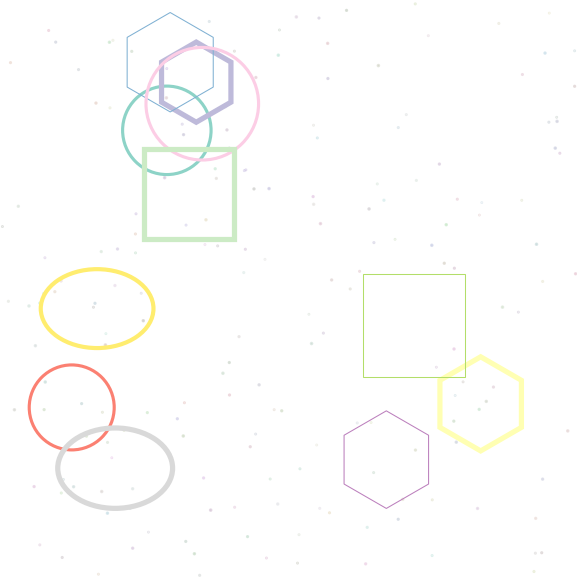[{"shape": "circle", "thickness": 1.5, "radius": 0.38, "center": [0.289, 0.773]}, {"shape": "hexagon", "thickness": 2.5, "radius": 0.41, "center": [0.832, 0.3]}, {"shape": "hexagon", "thickness": 2.5, "radius": 0.35, "center": [0.34, 0.857]}, {"shape": "circle", "thickness": 1.5, "radius": 0.37, "center": [0.124, 0.294]}, {"shape": "hexagon", "thickness": 0.5, "radius": 0.43, "center": [0.295, 0.891]}, {"shape": "square", "thickness": 0.5, "radius": 0.44, "center": [0.717, 0.435]}, {"shape": "circle", "thickness": 1.5, "radius": 0.49, "center": [0.35, 0.82]}, {"shape": "oval", "thickness": 2.5, "radius": 0.5, "center": [0.199, 0.188]}, {"shape": "hexagon", "thickness": 0.5, "radius": 0.42, "center": [0.669, 0.203]}, {"shape": "square", "thickness": 2.5, "radius": 0.39, "center": [0.328, 0.663]}, {"shape": "oval", "thickness": 2, "radius": 0.49, "center": [0.168, 0.465]}]